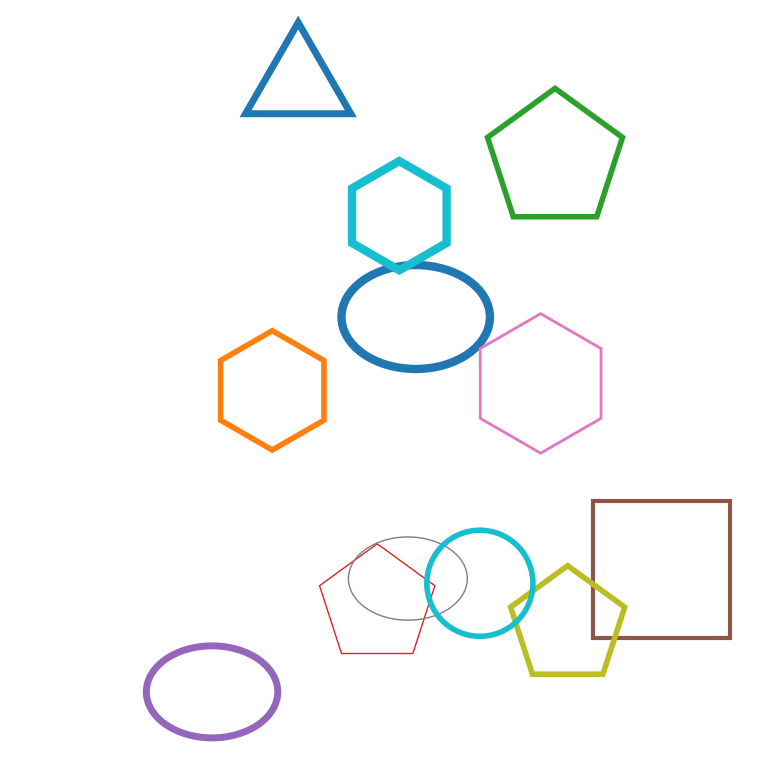[{"shape": "oval", "thickness": 3, "radius": 0.48, "center": [0.54, 0.588]}, {"shape": "triangle", "thickness": 2.5, "radius": 0.39, "center": [0.387, 0.892]}, {"shape": "hexagon", "thickness": 2, "radius": 0.39, "center": [0.354, 0.493]}, {"shape": "pentagon", "thickness": 2, "radius": 0.46, "center": [0.721, 0.793]}, {"shape": "pentagon", "thickness": 0.5, "radius": 0.39, "center": [0.49, 0.215]}, {"shape": "oval", "thickness": 2.5, "radius": 0.43, "center": [0.275, 0.101]}, {"shape": "square", "thickness": 1.5, "radius": 0.44, "center": [0.859, 0.261]}, {"shape": "hexagon", "thickness": 1, "radius": 0.45, "center": [0.702, 0.502]}, {"shape": "oval", "thickness": 0.5, "radius": 0.39, "center": [0.53, 0.249]}, {"shape": "pentagon", "thickness": 2, "radius": 0.39, "center": [0.737, 0.187]}, {"shape": "circle", "thickness": 2, "radius": 0.34, "center": [0.623, 0.243]}, {"shape": "hexagon", "thickness": 3, "radius": 0.35, "center": [0.519, 0.72]}]